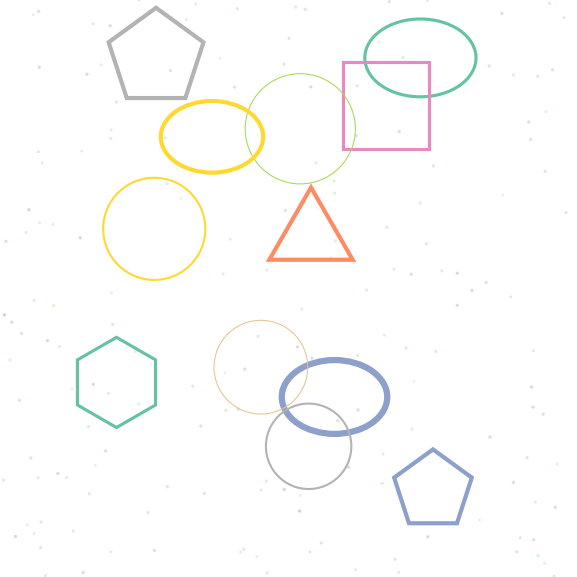[{"shape": "hexagon", "thickness": 1.5, "radius": 0.39, "center": [0.202, 0.337]}, {"shape": "oval", "thickness": 1.5, "radius": 0.48, "center": [0.728, 0.899]}, {"shape": "triangle", "thickness": 2, "radius": 0.42, "center": [0.539, 0.591]}, {"shape": "oval", "thickness": 3, "radius": 0.46, "center": [0.579, 0.312]}, {"shape": "pentagon", "thickness": 2, "radius": 0.35, "center": [0.75, 0.15]}, {"shape": "square", "thickness": 1.5, "radius": 0.38, "center": [0.668, 0.817]}, {"shape": "circle", "thickness": 0.5, "radius": 0.48, "center": [0.52, 0.776]}, {"shape": "circle", "thickness": 1, "radius": 0.44, "center": [0.267, 0.603]}, {"shape": "oval", "thickness": 2, "radius": 0.44, "center": [0.367, 0.762]}, {"shape": "circle", "thickness": 0.5, "radius": 0.41, "center": [0.452, 0.363]}, {"shape": "circle", "thickness": 1, "radius": 0.37, "center": [0.534, 0.226]}, {"shape": "pentagon", "thickness": 2, "radius": 0.43, "center": [0.27, 0.899]}]